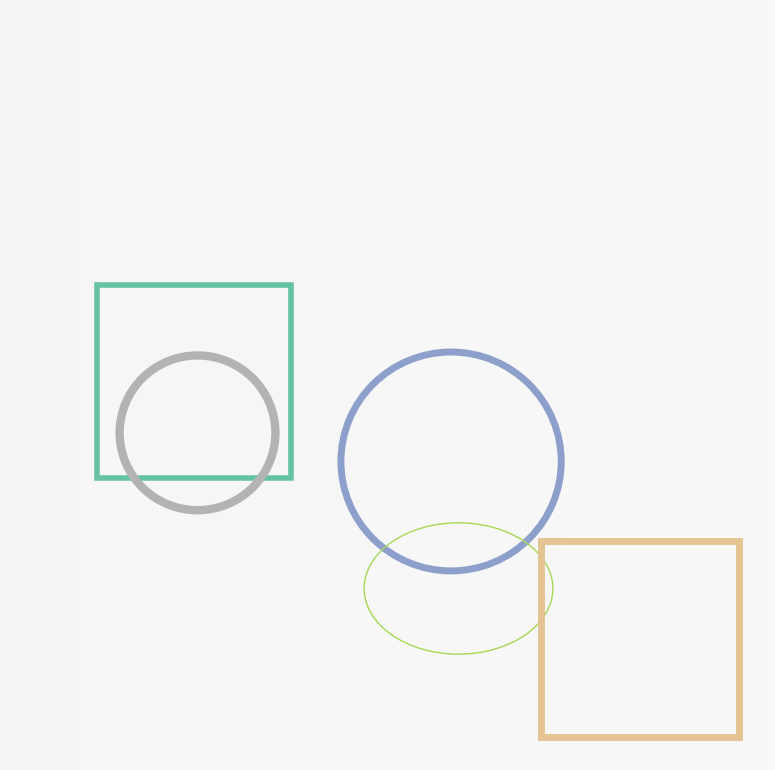[{"shape": "square", "thickness": 2, "radius": 0.63, "center": [0.25, 0.504]}, {"shape": "circle", "thickness": 2.5, "radius": 0.71, "center": [0.582, 0.401]}, {"shape": "oval", "thickness": 0.5, "radius": 0.61, "center": [0.592, 0.236]}, {"shape": "square", "thickness": 2.5, "radius": 0.64, "center": [0.826, 0.17]}, {"shape": "circle", "thickness": 3, "radius": 0.5, "center": [0.255, 0.438]}]